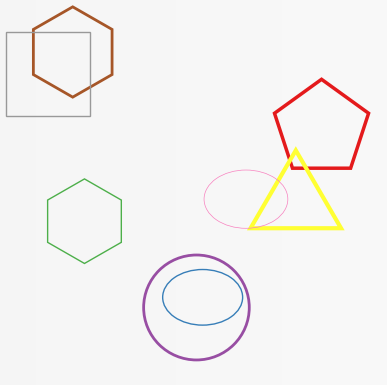[{"shape": "pentagon", "thickness": 2.5, "radius": 0.64, "center": [0.83, 0.666]}, {"shape": "oval", "thickness": 1, "radius": 0.52, "center": [0.523, 0.228]}, {"shape": "hexagon", "thickness": 1, "radius": 0.55, "center": [0.218, 0.425]}, {"shape": "circle", "thickness": 2, "radius": 0.68, "center": [0.507, 0.201]}, {"shape": "triangle", "thickness": 3, "radius": 0.67, "center": [0.763, 0.475]}, {"shape": "hexagon", "thickness": 2, "radius": 0.59, "center": [0.188, 0.865]}, {"shape": "oval", "thickness": 0.5, "radius": 0.54, "center": [0.635, 0.483]}, {"shape": "square", "thickness": 1, "radius": 0.55, "center": [0.124, 0.808]}]